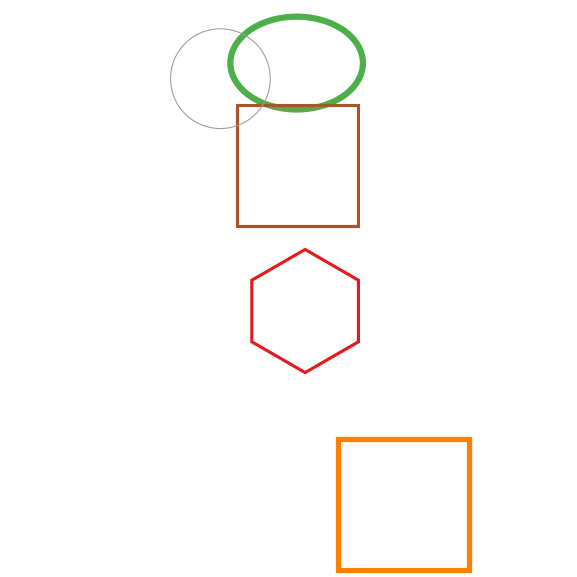[{"shape": "hexagon", "thickness": 1.5, "radius": 0.53, "center": [0.528, 0.461]}, {"shape": "oval", "thickness": 3, "radius": 0.57, "center": [0.514, 0.89]}, {"shape": "square", "thickness": 2.5, "radius": 0.57, "center": [0.699, 0.125]}, {"shape": "square", "thickness": 1.5, "radius": 0.52, "center": [0.514, 0.713]}, {"shape": "circle", "thickness": 0.5, "radius": 0.43, "center": [0.382, 0.863]}]